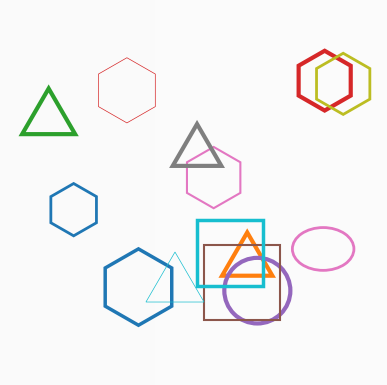[{"shape": "hexagon", "thickness": 2.5, "radius": 0.5, "center": [0.357, 0.254]}, {"shape": "hexagon", "thickness": 2, "radius": 0.34, "center": [0.19, 0.455]}, {"shape": "triangle", "thickness": 3, "radius": 0.37, "center": [0.638, 0.321]}, {"shape": "triangle", "thickness": 3, "radius": 0.39, "center": [0.126, 0.691]}, {"shape": "hexagon", "thickness": 0.5, "radius": 0.42, "center": [0.327, 0.765]}, {"shape": "hexagon", "thickness": 3, "radius": 0.39, "center": [0.838, 0.79]}, {"shape": "circle", "thickness": 3, "radius": 0.43, "center": [0.664, 0.245]}, {"shape": "square", "thickness": 1.5, "radius": 0.49, "center": [0.625, 0.266]}, {"shape": "oval", "thickness": 2, "radius": 0.4, "center": [0.834, 0.353]}, {"shape": "hexagon", "thickness": 1.5, "radius": 0.4, "center": [0.551, 0.539]}, {"shape": "triangle", "thickness": 3, "radius": 0.36, "center": [0.508, 0.605]}, {"shape": "hexagon", "thickness": 2, "radius": 0.4, "center": [0.886, 0.782]}, {"shape": "square", "thickness": 2.5, "radius": 0.43, "center": [0.593, 0.342]}, {"shape": "triangle", "thickness": 0.5, "radius": 0.43, "center": [0.452, 0.259]}]